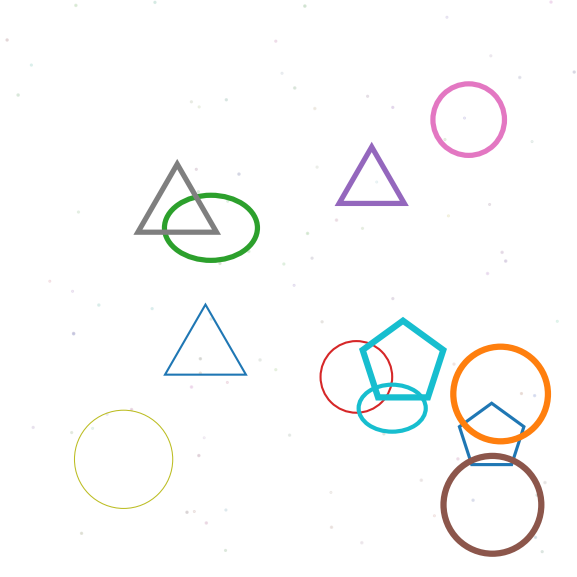[{"shape": "triangle", "thickness": 1, "radius": 0.4, "center": [0.356, 0.391]}, {"shape": "pentagon", "thickness": 1.5, "radius": 0.29, "center": [0.851, 0.242]}, {"shape": "circle", "thickness": 3, "radius": 0.41, "center": [0.867, 0.317]}, {"shape": "oval", "thickness": 2.5, "radius": 0.4, "center": [0.365, 0.605]}, {"shape": "circle", "thickness": 1, "radius": 0.31, "center": [0.617, 0.346]}, {"shape": "triangle", "thickness": 2.5, "radius": 0.33, "center": [0.644, 0.679]}, {"shape": "circle", "thickness": 3, "radius": 0.42, "center": [0.853, 0.125]}, {"shape": "circle", "thickness": 2.5, "radius": 0.31, "center": [0.812, 0.792]}, {"shape": "triangle", "thickness": 2.5, "radius": 0.39, "center": [0.307, 0.636]}, {"shape": "circle", "thickness": 0.5, "radius": 0.43, "center": [0.214, 0.204]}, {"shape": "oval", "thickness": 2, "radius": 0.29, "center": [0.679, 0.292]}, {"shape": "pentagon", "thickness": 3, "radius": 0.37, "center": [0.698, 0.37]}]